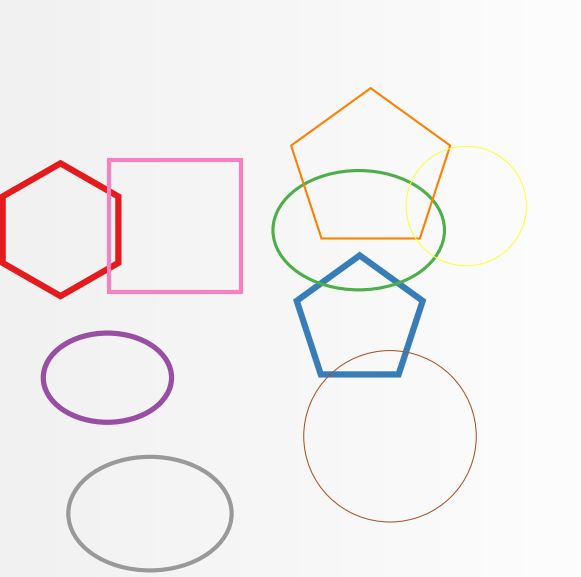[{"shape": "hexagon", "thickness": 3, "radius": 0.57, "center": [0.104, 0.601]}, {"shape": "pentagon", "thickness": 3, "radius": 0.57, "center": [0.619, 0.443]}, {"shape": "oval", "thickness": 1.5, "radius": 0.74, "center": [0.617, 0.601]}, {"shape": "oval", "thickness": 2.5, "radius": 0.55, "center": [0.185, 0.345]}, {"shape": "pentagon", "thickness": 1, "radius": 0.72, "center": [0.638, 0.703]}, {"shape": "circle", "thickness": 0.5, "radius": 0.52, "center": [0.802, 0.642]}, {"shape": "circle", "thickness": 0.5, "radius": 0.74, "center": [0.671, 0.244]}, {"shape": "square", "thickness": 2, "radius": 0.57, "center": [0.301, 0.608]}, {"shape": "oval", "thickness": 2, "radius": 0.7, "center": [0.258, 0.11]}]